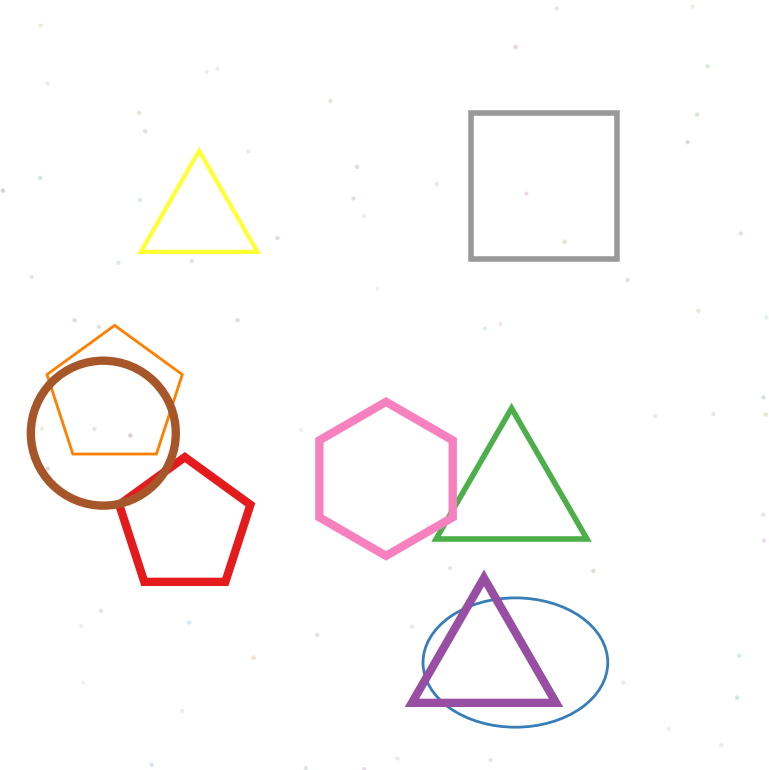[{"shape": "pentagon", "thickness": 3, "radius": 0.45, "center": [0.24, 0.317]}, {"shape": "oval", "thickness": 1, "radius": 0.6, "center": [0.669, 0.14]}, {"shape": "triangle", "thickness": 2, "radius": 0.57, "center": [0.664, 0.357]}, {"shape": "triangle", "thickness": 3, "radius": 0.54, "center": [0.629, 0.141]}, {"shape": "pentagon", "thickness": 1, "radius": 0.46, "center": [0.149, 0.485]}, {"shape": "triangle", "thickness": 1.5, "radius": 0.44, "center": [0.259, 0.717]}, {"shape": "circle", "thickness": 3, "radius": 0.47, "center": [0.134, 0.437]}, {"shape": "hexagon", "thickness": 3, "radius": 0.5, "center": [0.501, 0.378]}, {"shape": "square", "thickness": 2, "radius": 0.47, "center": [0.707, 0.758]}]